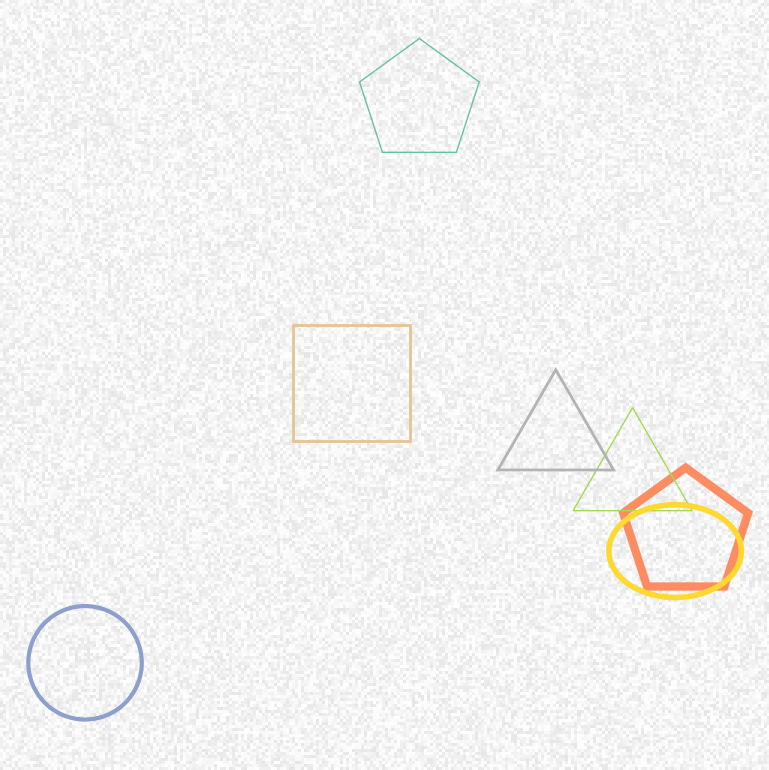[{"shape": "pentagon", "thickness": 0.5, "radius": 0.41, "center": [0.545, 0.868]}, {"shape": "pentagon", "thickness": 3, "radius": 0.43, "center": [0.89, 0.307]}, {"shape": "circle", "thickness": 1.5, "radius": 0.37, "center": [0.11, 0.139]}, {"shape": "triangle", "thickness": 0.5, "radius": 0.45, "center": [0.822, 0.381]}, {"shape": "oval", "thickness": 2, "radius": 0.43, "center": [0.877, 0.284]}, {"shape": "square", "thickness": 1, "radius": 0.38, "center": [0.456, 0.503]}, {"shape": "triangle", "thickness": 1, "radius": 0.43, "center": [0.722, 0.433]}]